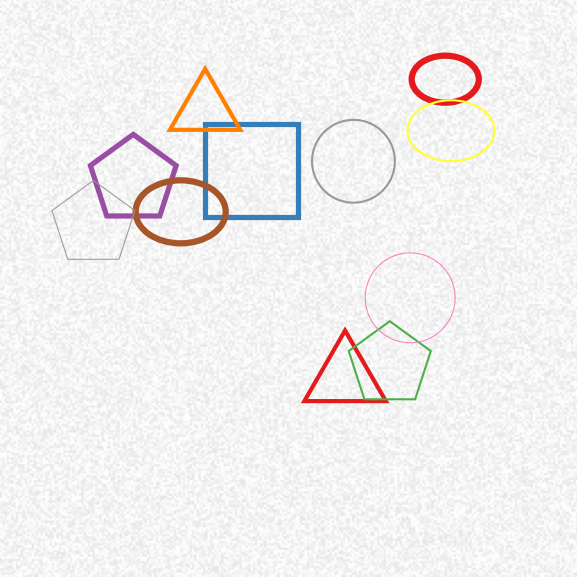[{"shape": "triangle", "thickness": 2, "radius": 0.41, "center": [0.598, 0.345]}, {"shape": "oval", "thickness": 3, "radius": 0.29, "center": [0.771, 0.862]}, {"shape": "square", "thickness": 2.5, "radius": 0.4, "center": [0.435, 0.704]}, {"shape": "pentagon", "thickness": 1, "radius": 0.37, "center": [0.675, 0.368]}, {"shape": "pentagon", "thickness": 2.5, "radius": 0.39, "center": [0.231, 0.688]}, {"shape": "triangle", "thickness": 2, "radius": 0.35, "center": [0.355, 0.81]}, {"shape": "oval", "thickness": 1, "radius": 0.38, "center": [0.781, 0.773]}, {"shape": "oval", "thickness": 3, "radius": 0.39, "center": [0.313, 0.632]}, {"shape": "circle", "thickness": 0.5, "radius": 0.39, "center": [0.71, 0.483]}, {"shape": "pentagon", "thickness": 0.5, "radius": 0.38, "center": [0.162, 0.611]}, {"shape": "circle", "thickness": 1, "radius": 0.36, "center": [0.612, 0.72]}]